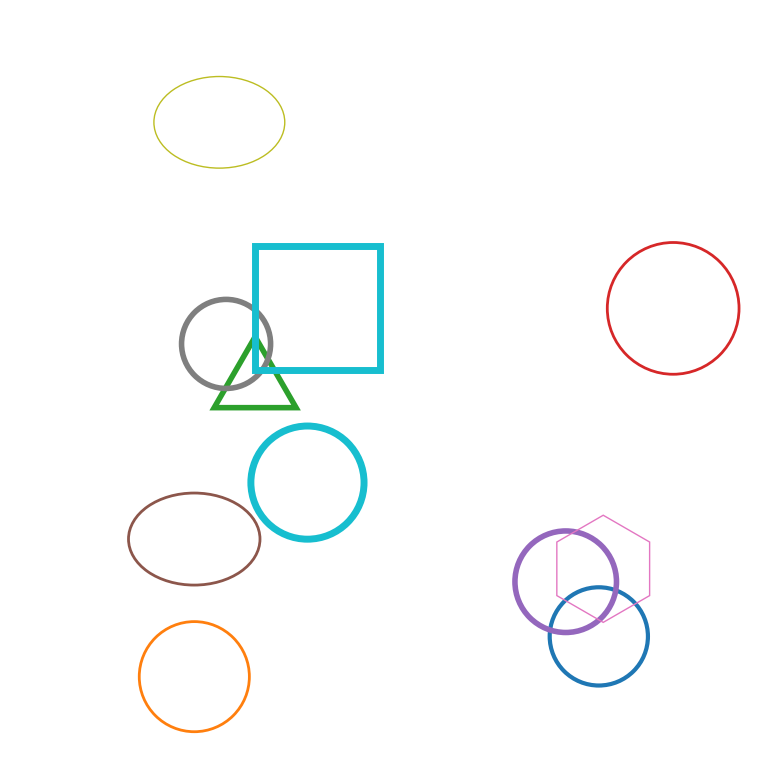[{"shape": "circle", "thickness": 1.5, "radius": 0.32, "center": [0.778, 0.174]}, {"shape": "circle", "thickness": 1, "radius": 0.36, "center": [0.252, 0.121]}, {"shape": "triangle", "thickness": 2, "radius": 0.31, "center": [0.331, 0.501]}, {"shape": "circle", "thickness": 1, "radius": 0.43, "center": [0.874, 0.6]}, {"shape": "circle", "thickness": 2, "radius": 0.33, "center": [0.735, 0.245]}, {"shape": "oval", "thickness": 1, "radius": 0.43, "center": [0.252, 0.3]}, {"shape": "hexagon", "thickness": 0.5, "radius": 0.35, "center": [0.783, 0.261]}, {"shape": "circle", "thickness": 2, "radius": 0.29, "center": [0.294, 0.553]}, {"shape": "oval", "thickness": 0.5, "radius": 0.42, "center": [0.285, 0.841]}, {"shape": "square", "thickness": 2.5, "radius": 0.4, "center": [0.412, 0.6]}, {"shape": "circle", "thickness": 2.5, "radius": 0.37, "center": [0.399, 0.373]}]